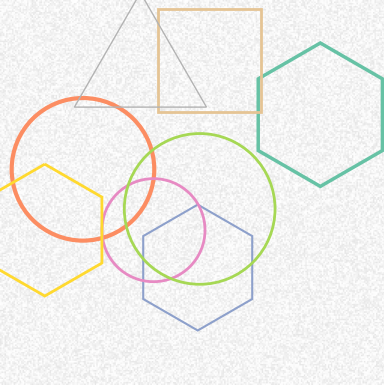[{"shape": "hexagon", "thickness": 2.5, "radius": 0.93, "center": [0.832, 0.702]}, {"shape": "circle", "thickness": 3, "radius": 0.93, "center": [0.216, 0.56]}, {"shape": "hexagon", "thickness": 1.5, "radius": 0.82, "center": [0.514, 0.305]}, {"shape": "circle", "thickness": 2, "radius": 0.67, "center": [0.399, 0.402]}, {"shape": "circle", "thickness": 2, "radius": 0.98, "center": [0.519, 0.457]}, {"shape": "hexagon", "thickness": 2, "radius": 0.86, "center": [0.116, 0.402]}, {"shape": "square", "thickness": 2, "radius": 0.67, "center": [0.545, 0.844]}, {"shape": "triangle", "thickness": 1, "radius": 0.99, "center": [0.365, 0.821]}]